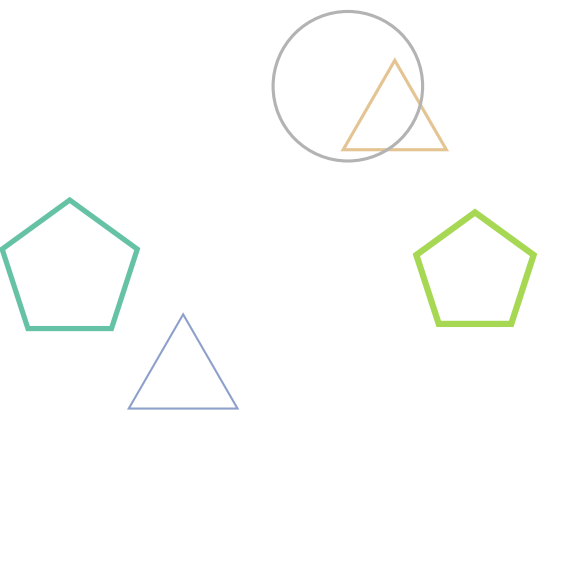[{"shape": "pentagon", "thickness": 2.5, "radius": 0.62, "center": [0.121, 0.53]}, {"shape": "triangle", "thickness": 1, "radius": 0.54, "center": [0.317, 0.346]}, {"shape": "pentagon", "thickness": 3, "radius": 0.53, "center": [0.822, 0.525]}, {"shape": "triangle", "thickness": 1.5, "radius": 0.52, "center": [0.684, 0.791]}, {"shape": "circle", "thickness": 1.5, "radius": 0.65, "center": [0.602, 0.85]}]